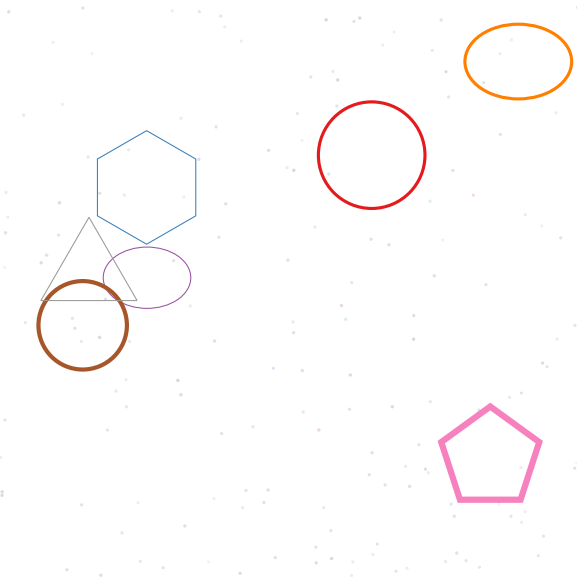[{"shape": "circle", "thickness": 1.5, "radius": 0.46, "center": [0.644, 0.73]}, {"shape": "hexagon", "thickness": 0.5, "radius": 0.49, "center": [0.254, 0.675]}, {"shape": "oval", "thickness": 0.5, "radius": 0.38, "center": [0.255, 0.518]}, {"shape": "oval", "thickness": 1.5, "radius": 0.46, "center": [0.897, 0.893]}, {"shape": "circle", "thickness": 2, "radius": 0.38, "center": [0.143, 0.436]}, {"shape": "pentagon", "thickness": 3, "radius": 0.45, "center": [0.849, 0.206]}, {"shape": "triangle", "thickness": 0.5, "radius": 0.48, "center": [0.154, 0.527]}]